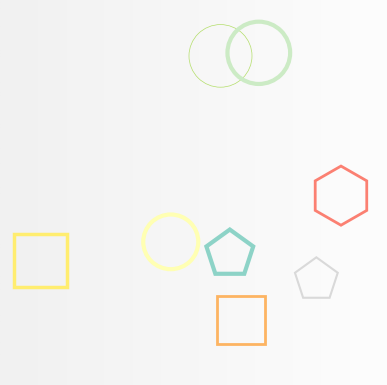[{"shape": "pentagon", "thickness": 3, "radius": 0.32, "center": [0.593, 0.34]}, {"shape": "circle", "thickness": 3, "radius": 0.36, "center": [0.441, 0.372]}, {"shape": "hexagon", "thickness": 2, "radius": 0.38, "center": [0.88, 0.492]}, {"shape": "square", "thickness": 2, "radius": 0.31, "center": [0.622, 0.169]}, {"shape": "circle", "thickness": 0.5, "radius": 0.41, "center": [0.569, 0.855]}, {"shape": "pentagon", "thickness": 1.5, "radius": 0.29, "center": [0.816, 0.274]}, {"shape": "circle", "thickness": 3, "radius": 0.4, "center": [0.668, 0.863]}, {"shape": "square", "thickness": 2.5, "radius": 0.34, "center": [0.104, 0.324]}]